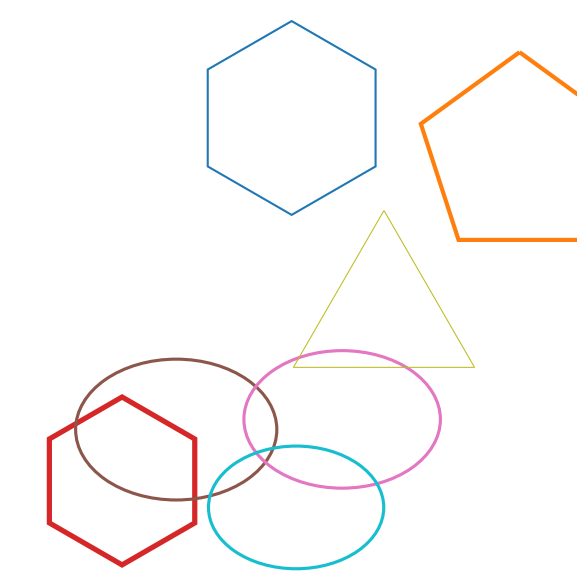[{"shape": "hexagon", "thickness": 1, "radius": 0.84, "center": [0.505, 0.795]}, {"shape": "pentagon", "thickness": 2, "radius": 0.9, "center": [0.9, 0.729]}, {"shape": "hexagon", "thickness": 2.5, "radius": 0.73, "center": [0.211, 0.166]}, {"shape": "oval", "thickness": 1.5, "radius": 0.87, "center": [0.305, 0.255]}, {"shape": "oval", "thickness": 1.5, "radius": 0.85, "center": [0.592, 0.273]}, {"shape": "triangle", "thickness": 0.5, "radius": 0.91, "center": [0.665, 0.454]}, {"shape": "oval", "thickness": 1.5, "radius": 0.76, "center": [0.513, 0.12]}]